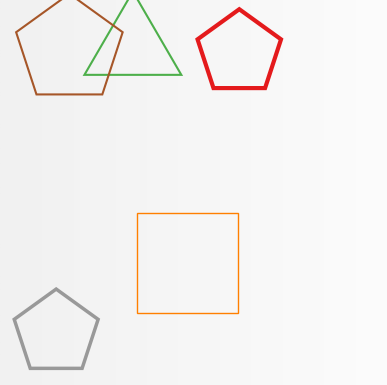[{"shape": "pentagon", "thickness": 3, "radius": 0.57, "center": [0.618, 0.863]}, {"shape": "triangle", "thickness": 1.5, "radius": 0.72, "center": [0.343, 0.878]}, {"shape": "square", "thickness": 1, "radius": 0.65, "center": [0.484, 0.318]}, {"shape": "pentagon", "thickness": 1.5, "radius": 0.72, "center": [0.179, 0.872]}, {"shape": "pentagon", "thickness": 2.5, "radius": 0.57, "center": [0.145, 0.135]}]